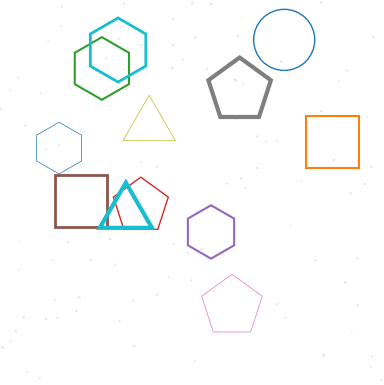[{"shape": "circle", "thickness": 1, "radius": 0.4, "center": [0.738, 0.896]}, {"shape": "hexagon", "thickness": 0.5, "radius": 0.34, "center": [0.153, 0.615]}, {"shape": "square", "thickness": 1.5, "radius": 0.34, "center": [0.864, 0.632]}, {"shape": "hexagon", "thickness": 1.5, "radius": 0.41, "center": [0.265, 0.822]}, {"shape": "pentagon", "thickness": 1, "radius": 0.37, "center": [0.366, 0.465]}, {"shape": "hexagon", "thickness": 1.5, "radius": 0.35, "center": [0.548, 0.398]}, {"shape": "square", "thickness": 2, "radius": 0.34, "center": [0.211, 0.479]}, {"shape": "pentagon", "thickness": 0.5, "radius": 0.41, "center": [0.603, 0.205]}, {"shape": "pentagon", "thickness": 3, "radius": 0.43, "center": [0.622, 0.765]}, {"shape": "triangle", "thickness": 0.5, "radius": 0.39, "center": [0.387, 0.674]}, {"shape": "triangle", "thickness": 3, "radius": 0.39, "center": [0.327, 0.447]}, {"shape": "hexagon", "thickness": 2, "radius": 0.42, "center": [0.307, 0.87]}]